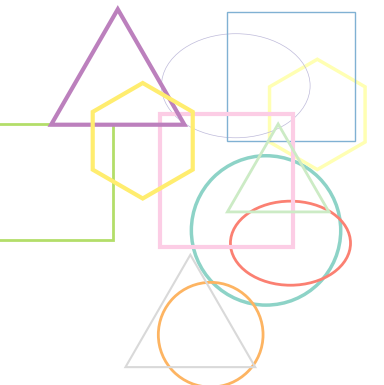[{"shape": "circle", "thickness": 2.5, "radius": 0.97, "center": [0.691, 0.402]}, {"shape": "hexagon", "thickness": 2.5, "radius": 0.72, "center": [0.824, 0.703]}, {"shape": "oval", "thickness": 0.5, "radius": 0.97, "center": [0.612, 0.777]}, {"shape": "oval", "thickness": 2, "radius": 0.78, "center": [0.754, 0.368]}, {"shape": "square", "thickness": 1, "radius": 0.83, "center": [0.756, 0.801]}, {"shape": "circle", "thickness": 2, "radius": 0.68, "center": [0.547, 0.131]}, {"shape": "square", "thickness": 2, "radius": 0.75, "center": [0.142, 0.528]}, {"shape": "square", "thickness": 3, "radius": 0.86, "center": [0.587, 0.53]}, {"shape": "triangle", "thickness": 1.5, "radius": 0.97, "center": [0.494, 0.144]}, {"shape": "triangle", "thickness": 3, "radius": 1.0, "center": [0.306, 0.776]}, {"shape": "triangle", "thickness": 2, "radius": 0.76, "center": [0.722, 0.526]}, {"shape": "hexagon", "thickness": 3, "radius": 0.75, "center": [0.371, 0.634]}]